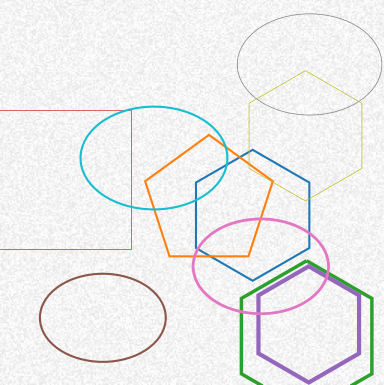[{"shape": "hexagon", "thickness": 1.5, "radius": 0.85, "center": [0.656, 0.441]}, {"shape": "pentagon", "thickness": 1.5, "radius": 0.87, "center": [0.543, 0.475]}, {"shape": "hexagon", "thickness": 2.5, "radius": 0.98, "center": [0.796, 0.127]}, {"shape": "square", "thickness": 0.5, "radius": 0.9, "center": [0.16, 0.533]}, {"shape": "hexagon", "thickness": 3, "radius": 0.75, "center": [0.802, 0.157]}, {"shape": "oval", "thickness": 1.5, "radius": 0.82, "center": [0.267, 0.175]}, {"shape": "oval", "thickness": 2, "radius": 0.88, "center": [0.677, 0.308]}, {"shape": "oval", "thickness": 0.5, "radius": 0.94, "center": [0.804, 0.833]}, {"shape": "hexagon", "thickness": 0.5, "radius": 0.85, "center": [0.793, 0.647]}, {"shape": "oval", "thickness": 1.5, "radius": 0.95, "center": [0.4, 0.59]}]